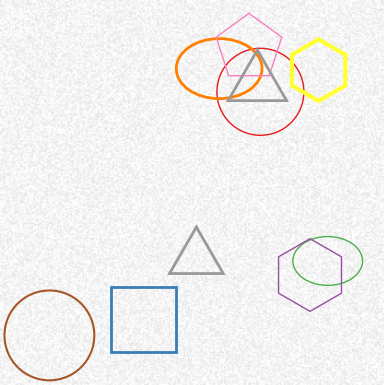[{"shape": "circle", "thickness": 1, "radius": 0.56, "center": [0.676, 0.762]}, {"shape": "square", "thickness": 2, "radius": 0.42, "center": [0.372, 0.17]}, {"shape": "oval", "thickness": 1, "radius": 0.45, "center": [0.851, 0.322]}, {"shape": "hexagon", "thickness": 1, "radius": 0.47, "center": [0.805, 0.286]}, {"shape": "oval", "thickness": 2, "radius": 0.56, "center": [0.569, 0.822]}, {"shape": "hexagon", "thickness": 3, "radius": 0.4, "center": [0.828, 0.818]}, {"shape": "circle", "thickness": 1.5, "radius": 0.58, "center": [0.128, 0.129]}, {"shape": "pentagon", "thickness": 1, "radius": 0.45, "center": [0.647, 0.876]}, {"shape": "triangle", "thickness": 2, "radius": 0.44, "center": [0.668, 0.782]}, {"shape": "triangle", "thickness": 2, "radius": 0.4, "center": [0.51, 0.33]}]